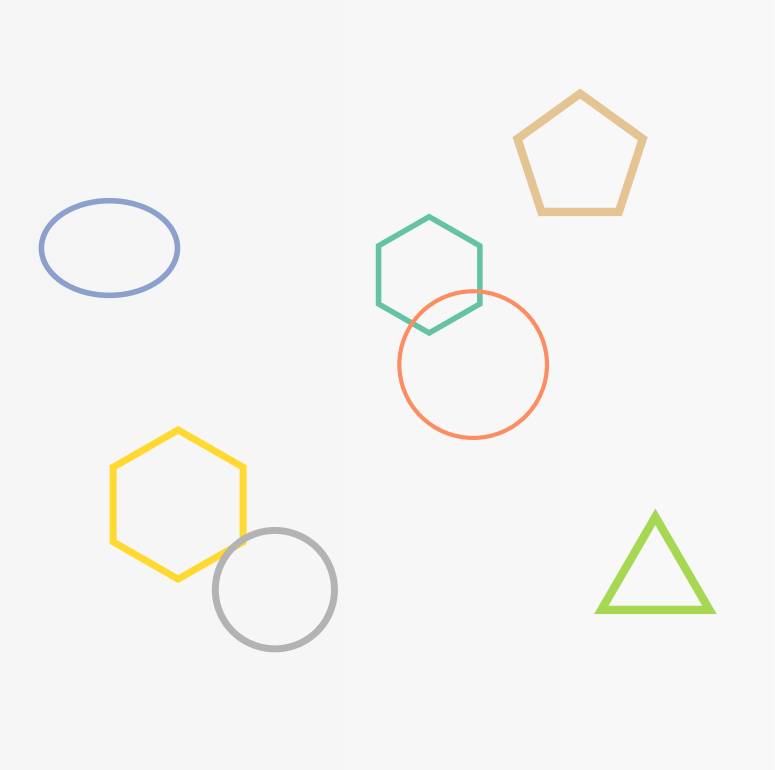[{"shape": "hexagon", "thickness": 2, "radius": 0.38, "center": [0.554, 0.643]}, {"shape": "circle", "thickness": 1.5, "radius": 0.48, "center": [0.611, 0.526]}, {"shape": "oval", "thickness": 2, "radius": 0.44, "center": [0.141, 0.678]}, {"shape": "triangle", "thickness": 3, "radius": 0.4, "center": [0.846, 0.248]}, {"shape": "hexagon", "thickness": 2.5, "radius": 0.48, "center": [0.23, 0.345]}, {"shape": "pentagon", "thickness": 3, "radius": 0.42, "center": [0.749, 0.793]}, {"shape": "circle", "thickness": 2.5, "radius": 0.38, "center": [0.355, 0.234]}]